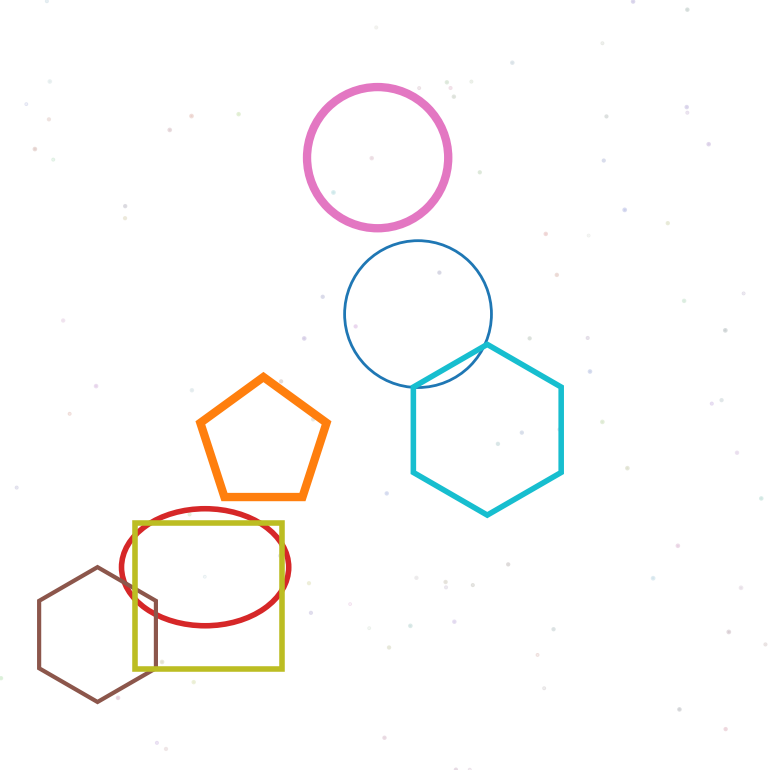[{"shape": "circle", "thickness": 1, "radius": 0.48, "center": [0.543, 0.592]}, {"shape": "pentagon", "thickness": 3, "radius": 0.43, "center": [0.342, 0.424]}, {"shape": "oval", "thickness": 2, "radius": 0.54, "center": [0.266, 0.263]}, {"shape": "hexagon", "thickness": 1.5, "radius": 0.44, "center": [0.127, 0.176]}, {"shape": "circle", "thickness": 3, "radius": 0.46, "center": [0.49, 0.795]}, {"shape": "square", "thickness": 2, "radius": 0.48, "center": [0.271, 0.226]}, {"shape": "hexagon", "thickness": 2, "radius": 0.55, "center": [0.633, 0.442]}]